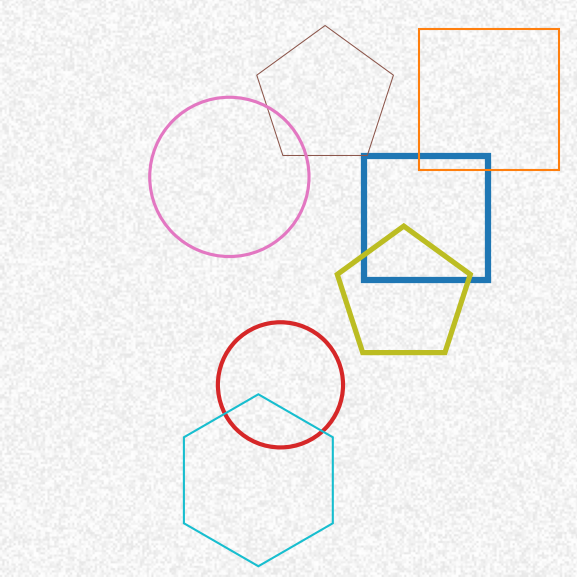[{"shape": "square", "thickness": 3, "radius": 0.54, "center": [0.737, 0.621]}, {"shape": "square", "thickness": 1, "radius": 0.61, "center": [0.846, 0.827]}, {"shape": "circle", "thickness": 2, "radius": 0.54, "center": [0.486, 0.333]}, {"shape": "pentagon", "thickness": 0.5, "radius": 0.62, "center": [0.563, 0.831]}, {"shape": "circle", "thickness": 1.5, "radius": 0.69, "center": [0.397, 0.693]}, {"shape": "pentagon", "thickness": 2.5, "radius": 0.61, "center": [0.699, 0.487]}, {"shape": "hexagon", "thickness": 1, "radius": 0.74, "center": [0.447, 0.168]}]